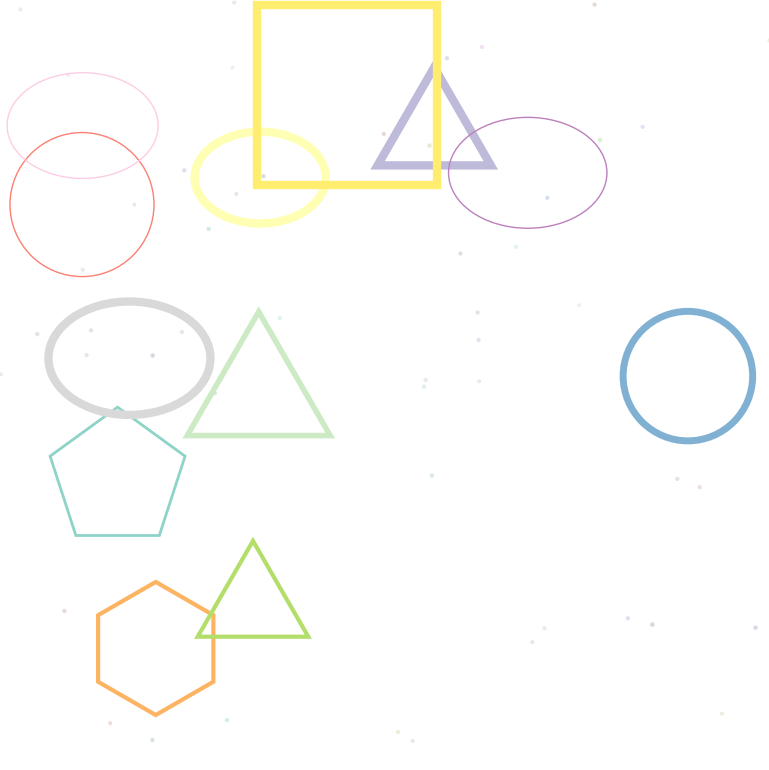[{"shape": "pentagon", "thickness": 1, "radius": 0.46, "center": [0.153, 0.379]}, {"shape": "oval", "thickness": 3, "radius": 0.43, "center": [0.338, 0.769]}, {"shape": "triangle", "thickness": 3, "radius": 0.42, "center": [0.564, 0.828]}, {"shape": "circle", "thickness": 0.5, "radius": 0.47, "center": [0.106, 0.734]}, {"shape": "circle", "thickness": 2.5, "radius": 0.42, "center": [0.893, 0.512]}, {"shape": "hexagon", "thickness": 1.5, "radius": 0.43, "center": [0.202, 0.158]}, {"shape": "triangle", "thickness": 1.5, "radius": 0.41, "center": [0.329, 0.215]}, {"shape": "oval", "thickness": 0.5, "radius": 0.49, "center": [0.107, 0.837]}, {"shape": "oval", "thickness": 3, "radius": 0.53, "center": [0.168, 0.535]}, {"shape": "oval", "thickness": 0.5, "radius": 0.51, "center": [0.685, 0.776]}, {"shape": "triangle", "thickness": 2, "radius": 0.54, "center": [0.336, 0.488]}, {"shape": "square", "thickness": 3, "radius": 0.58, "center": [0.451, 0.877]}]